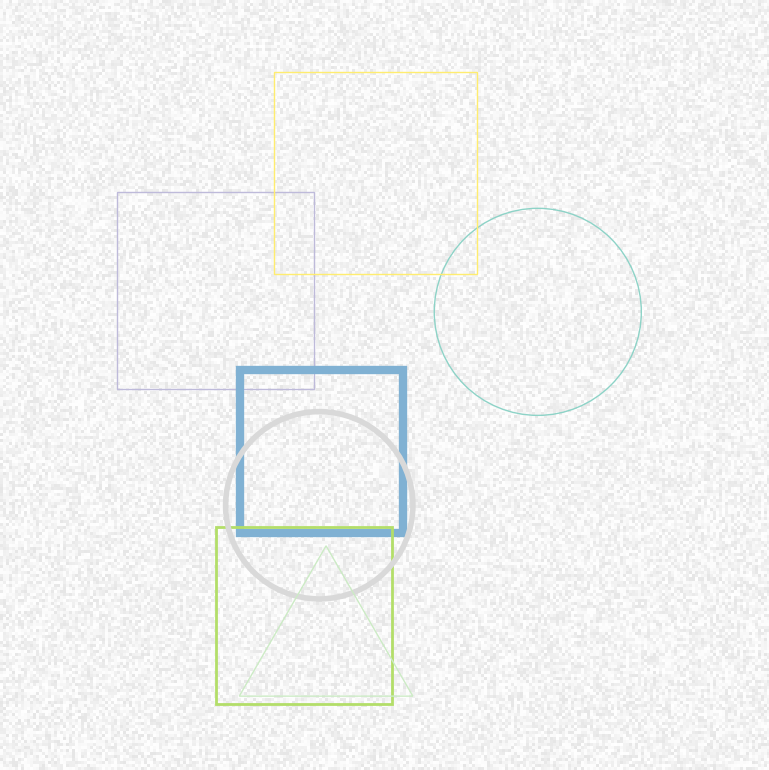[{"shape": "circle", "thickness": 0.5, "radius": 0.67, "center": [0.698, 0.595]}, {"shape": "square", "thickness": 0.5, "radius": 0.64, "center": [0.28, 0.623]}, {"shape": "square", "thickness": 3, "radius": 0.53, "center": [0.417, 0.413]}, {"shape": "square", "thickness": 1, "radius": 0.57, "center": [0.395, 0.201]}, {"shape": "circle", "thickness": 2, "radius": 0.61, "center": [0.415, 0.344]}, {"shape": "triangle", "thickness": 0.5, "radius": 0.65, "center": [0.423, 0.161]}, {"shape": "square", "thickness": 0.5, "radius": 0.66, "center": [0.488, 0.776]}]